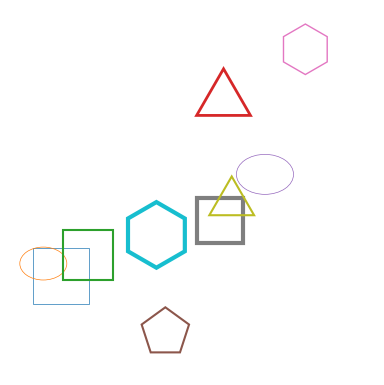[{"shape": "square", "thickness": 0.5, "radius": 0.37, "center": [0.158, 0.283]}, {"shape": "oval", "thickness": 0.5, "radius": 0.31, "center": [0.112, 0.315]}, {"shape": "square", "thickness": 1.5, "radius": 0.32, "center": [0.229, 0.337]}, {"shape": "triangle", "thickness": 2, "radius": 0.4, "center": [0.581, 0.741]}, {"shape": "oval", "thickness": 0.5, "radius": 0.37, "center": [0.688, 0.547]}, {"shape": "pentagon", "thickness": 1.5, "radius": 0.32, "center": [0.429, 0.137]}, {"shape": "hexagon", "thickness": 1, "radius": 0.33, "center": [0.793, 0.872]}, {"shape": "square", "thickness": 3, "radius": 0.3, "center": [0.571, 0.428]}, {"shape": "triangle", "thickness": 1.5, "radius": 0.34, "center": [0.602, 0.475]}, {"shape": "hexagon", "thickness": 3, "radius": 0.43, "center": [0.406, 0.39]}]